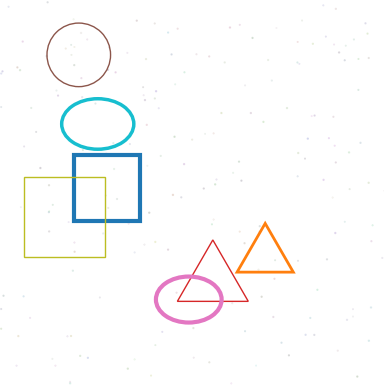[{"shape": "square", "thickness": 3, "radius": 0.43, "center": [0.278, 0.512]}, {"shape": "triangle", "thickness": 2, "radius": 0.42, "center": [0.689, 0.335]}, {"shape": "triangle", "thickness": 1, "radius": 0.53, "center": [0.553, 0.27]}, {"shape": "circle", "thickness": 1, "radius": 0.41, "center": [0.205, 0.857]}, {"shape": "oval", "thickness": 3, "radius": 0.43, "center": [0.49, 0.222]}, {"shape": "square", "thickness": 1, "radius": 0.52, "center": [0.168, 0.437]}, {"shape": "oval", "thickness": 2.5, "radius": 0.47, "center": [0.254, 0.678]}]